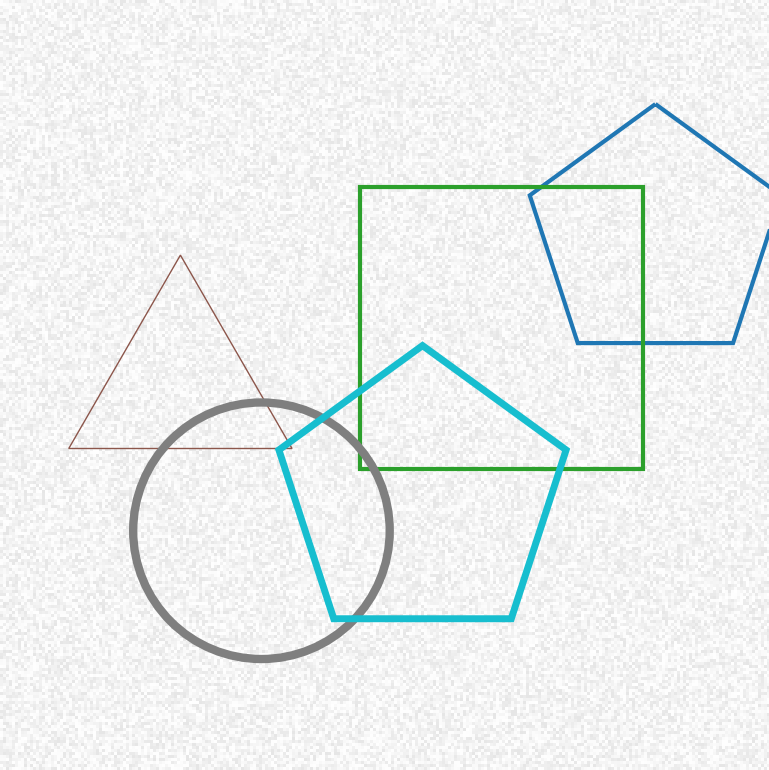[{"shape": "pentagon", "thickness": 1.5, "radius": 0.86, "center": [0.851, 0.693]}, {"shape": "square", "thickness": 1.5, "radius": 0.92, "center": [0.651, 0.574]}, {"shape": "triangle", "thickness": 0.5, "radius": 0.84, "center": [0.234, 0.501]}, {"shape": "circle", "thickness": 3, "radius": 0.83, "center": [0.34, 0.311]}, {"shape": "pentagon", "thickness": 2.5, "radius": 0.98, "center": [0.549, 0.355]}]